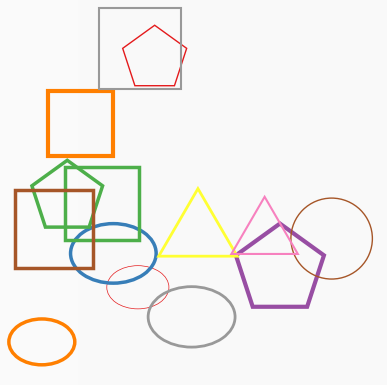[{"shape": "pentagon", "thickness": 1, "radius": 0.43, "center": [0.399, 0.848]}, {"shape": "oval", "thickness": 0.5, "radius": 0.4, "center": [0.356, 0.254]}, {"shape": "oval", "thickness": 2.5, "radius": 0.55, "center": [0.293, 0.342]}, {"shape": "pentagon", "thickness": 2.5, "radius": 0.48, "center": [0.174, 0.488]}, {"shape": "square", "thickness": 2.5, "radius": 0.47, "center": [0.263, 0.47]}, {"shape": "pentagon", "thickness": 3, "radius": 0.6, "center": [0.722, 0.3]}, {"shape": "square", "thickness": 3, "radius": 0.42, "center": [0.208, 0.68]}, {"shape": "oval", "thickness": 2.5, "radius": 0.43, "center": [0.108, 0.112]}, {"shape": "triangle", "thickness": 2, "radius": 0.58, "center": [0.511, 0.393]}, {"shape": "circle", "thickness": 1, "radius": 0.53, "center": [0.856, 0.38]}, {"shape": "square", "thickness": 2.5, "radius": 0.5, "center": [0.138, 0.405]}, {"shape": "triangle", "thickness": 1.5, "radius": 0.49, "center": [0.683, 0.39]}, {"shape": "oval", "thickness": 2, "radius": 0.56, "center": [0.494, 0.177]}, {"shape": "square", "thickness": 1.5, "radius": 0.53, "center": [0.362, 0.874]}]